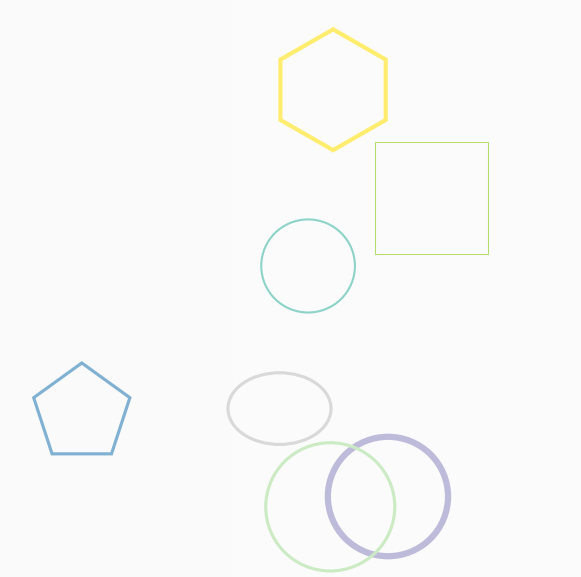[{"shape": "circle", "thickness": 1, "radius": 0.4, "center": [0.53, 0.539]}, {"shape": "circle", "thickness": 3, "radius": 0.52, "center": [0.667, 0.139]}, {"shape": "pentagon", "thickness": 1.5, "radius": 0.43, "center": [0.141, 0.284]}, {"shape": "square", "thickness": 0.5, "radius": 0.49, "center": [0.743, 0.656]}, {"shape": "oval", "thickness": 1.5, "radius": 0.44, "center": [0.481, 0.292]}, {"shape": "circle", "thickness": 1.5, "radius": 0.56, "center": [0.568, 0.121]}, {"shape": "hexagon", "thickness": 2, "radius": 0.52, "center": [0.573, 0.844]}]